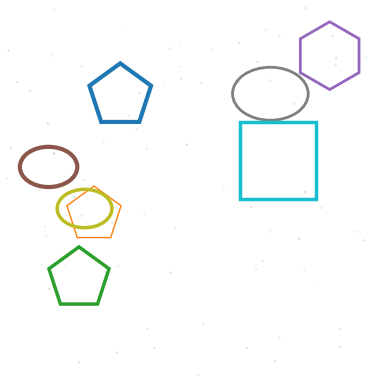[{"shape": "pentagon", "thickness": 3, "radius": 0.42, "center": [0.312, 0.751]}, {"shape": "pentagon", "thickness": 1, "radius": 0.37, "center": [0.244, 0.443]}, {"shape": "pentagon", "thickness": 2.5, "radius": 0.41, "center": [0.205, 0.277]}, {"shape": "hexagon", "thickness": 2, "radius": 0.44, "center": [0.856, 0.855]}, {"shape": "oval", "thickness": 3, "radius": 0.37, "center": [0.126, 0.566]}, {"shape": "oval", "thickness": 2, "radius": 0.49, "center": [0.702, 0.757]}, {"shape": "oval", "thickness": 2.5, "radius": 0.36, "center": [0.22, 0.458]}, {"shape": "square", "thickness": 2.5, "radius": 0.5, "center": [0.722, 0.583]}]